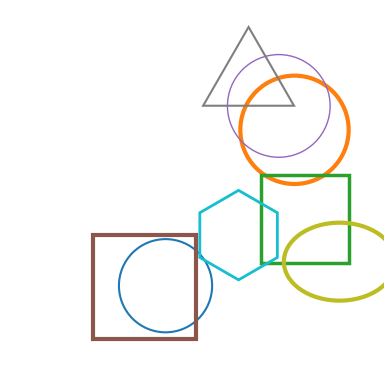[{"shape": "circle", "thickness": 1.5, "radius": 0.61, "center": [0.43, 0.258]}, {"shape": "circle", "thickness": 3, "radius": 0.7, "center": [0.765, 0.663]}, {"shape": "square", "thickness": 2.5, "radius": 0.57, "center": [0.793, 0.431]}, {"shape": "circle", "thickness": 1, "radius": 0.67, "center": [0.724, 0.725]}, {"shape": "square", "thickness": 3, "radius": 0.67, "center": [0.376, 0.255]}, {"shape": "triangle", "thickness": 1.5, "radius": 0.68, "center": [0.646, 0.794]}, {"shape": "oval", "thickness": 3, "radius": 0.72, "center": [0.882, 0.32]}, {"shape": "hexagon", "thickness": 2, "radius": 0.58, "center": [0.62, 0.389]}]